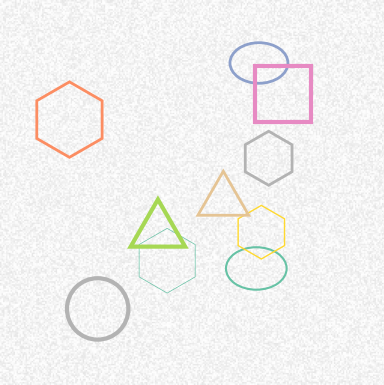[{"shape": "oval", "thickness": 1.5, "radius": 0.39, "center": [0.666, 0.303]}, {"shape": "hexagon", "thickness": 0.5, "radius": 0.42, "center": [0.434, 0.323]}, {"shape": "hexagon", "thickness": 2, "radius": 0.49, "center": [0.18, 0.689]}, {"shape": "oval", "thickness": 2, "radius": 0.38, "center": [0.673, 0.836]}, {"shape": "square", "thickness": 3, "radius": 0.37, "center": [0.735, 0.755]}, {"shape": "triangle", "thickness": 3, "radius": 0.41, "center": [0.41, 0.4]}, {"shape": "hexagon", "thickness": 1, "radius": 0.35, "center": [0.679, 0.397]}, {"shape": "triangle", "thickness": 2, "radius": 0.38, "center": [0.58, 0.479]}, {"shape": "circle", "thickness": 3, "radius": 0.4, "center": [0.254, 0.198]}, {"shape": "hexagon", "thickness": 2, "radius": 0.35, "center": [0.698, 0.589]}]